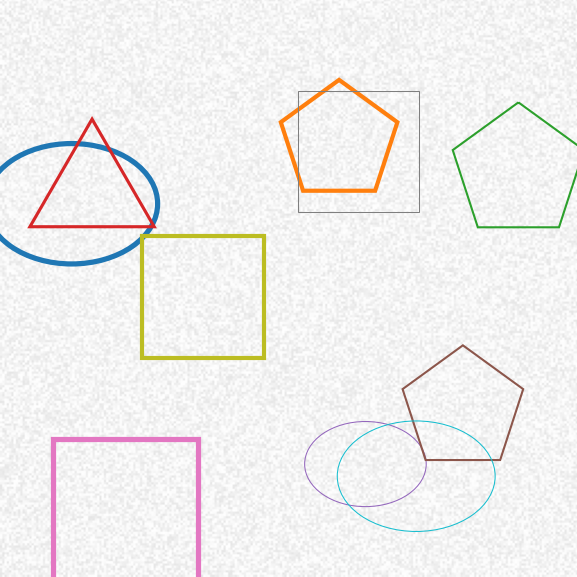[{"shape": "oval", "thickness": 2.5, "radius": 0.74, "center": [0.124, 0.646]}, {"shape": "pentagon", "thickness": 2, "radius": 0.53, "center": [0.587, 0.755]}, {"shape": "pentagon", "thickness": 1, "radius": 0.6, "center": [0.898, 0.702]}, {"shape": "triangle", "thickness": 1.5, "radius": 0.62, "center": [0.159, 0.669]}, {"shape": "oval", "thickness": 0.5, "radius": 0.53, "center": [0.633, 0.196]}, {"shape": "pentagon", "thickness": 1, "radius": 0.55, "center": [0.802, 0.291]}, {"shape": "square", "thickness": 2.5, "radius": 0.63, "center": [0.217, 0.115]}, {"shape": "square", "thickness": 0.5, "radius": 0.52, "center": [0.621, 0.736]}, {"shape": "square", "thickness": 2, "radius": 0.53, "center": [0.352, 0.484]}, {"shape": "oval", "thickness": 0.5, "radius": 0.68, "center": [0.721, 0.175]}]